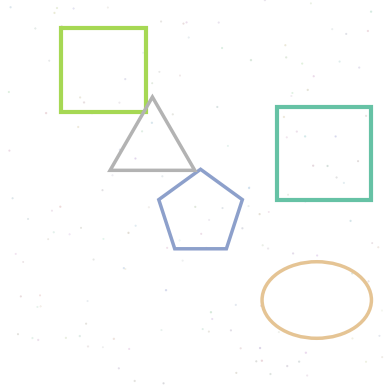[{"shape": "square", "thickness": 3, "radius": 0.61, "center": [0.842, 0.601]}, {"shape": "pentagon", "thickness": 2.5, "radius": 0.57, "center": [0.521, 0.446]}, {"shape": "square", "thickness": 3, "radius": 0.55, "center": [0.268, 0.818]}, {"shape": "oval", "thickness": 2.5, "radius": 0.71, "center": [0.823, 0.221]}, {"shape": "triangle", "thickness": 2.5, "radius": 0.63, "center": [0.396, 0.621]}]